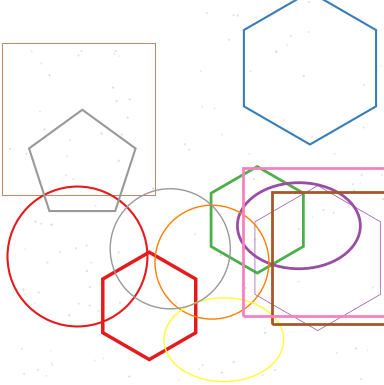[{"shape": "hexagon", "thickness": 2.5, "radius": 0.7, "center": [0.388, 0.206]}, {"shape": "circle", "thickness": 1.5, "radius": 0.91, "center": [0.201, 0.334]}, {"shape": "hexagon", "thickness": 1.5, "radius": 0.99, "center": [0.805, 0.823]}, {"shape": "hexagon", "thickness": 2, "radius": 0.69, "center": [0.668, 0.429]}, {"shape": "hexagon", "thickness": 0.5, "radius": 0.94, "center": [0.825, 0.33]}, {"shape": "oval", "thickness": 2, "radius": 0.8, "center": [0.776, 0.414]}, {"shape": "circle", "thickness": 1, "radius": 0.74, "center": [0.55, 0.319]}, {"shape": "oval", "thickness": 1, "radius": 0.78, "center": [0.581, 0.118]}, {"shape": "square", "thickness": 0.5, "radius": 0.99, "center": [0.203, 0.691]}, {"shape": "square", "thickness": 2, "radius": 0.86, "center": [0.878, 0.33]}, {"shape": "square", "thickness": 2, "radius": 0.96, "center": [0.823, 0.371]}, {"shape": "circle", "thickness": 1, "radius": 0.78, "center": [0.442, 0.354]}, {"shape": "pentagon", "thickness": 1.5, "radius": 0.73, "center": [0.214, 0.569]}]